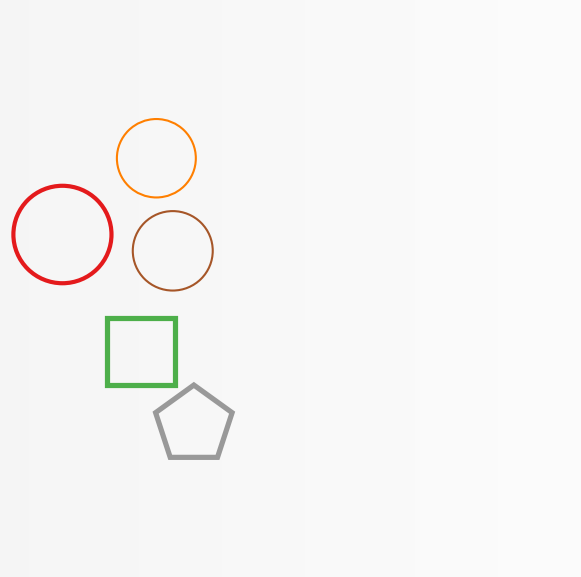[{"shape": "circle", "thickness": 2, "radius": 0.42, "center": [0.107, 0.593]}, {"shape": "square", "thickness": 2.5, "radius": 0.29, "center": [0.243, 0.391]}, {"shape": "circle", "thickness": 1, "radius": 0.34, "center": [0.269, 0.725]}, {"shape": "circle", "thickness": 1, "radius": 0.34, "center": [0.297, 0.565]}, {"shape": "pentagon", "thickness": 2.5, "radius": 0.35, "center": [0.334, 0.263]}]